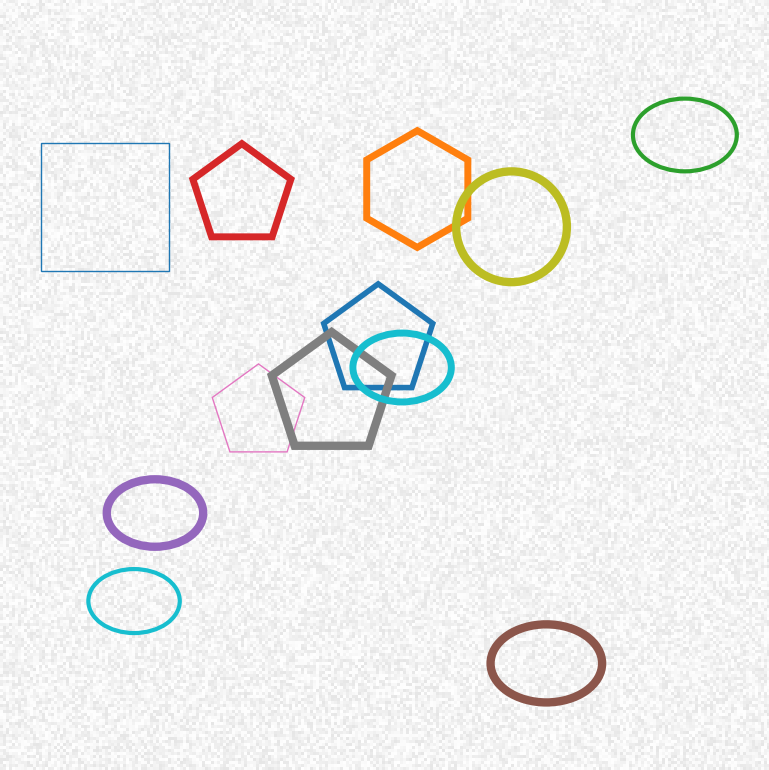[{"shape": "pentagon", "thickness": 2, "radius": 0.37, "center": [0.491, 0.557]}, {"shape": "square", "thickness": 0.5, "radius": 0.42, "center": [0.136, 0.731]}, {"shape": "hexagon", "thickness": 2.5, "radius": 0.38, "center": [0.542, 0.754]}, {"shape": "oval", "thickness": 1.5, "radius": 0.34, "center": [0.889, 0.825]}, {"shape": "pentagon", "thickness": 2.5, "radius": 0.33, "center": [0.314, 0.747]}, {"shape": "oval", "thickness": 3, "radius": 0.31, "center": [0.201, 0.334]}, {"shape": "oval", "thickness": 3, "radius": 0.36, "center": [0.71, 0.138]}, {"shape": "pentagon", "thickness": 0.5, "radius": 0.32, "center": [0.336, 0.464]}, {"shape": "pentagon", "thickness": 3, "radius": 0.41, "center": [0.431, 0.487]}, {"shape": "circle", "thickness": 3, "radius": 0.36, "center": [0.664, 0.705]}, {"shape": "oval", "thickness": 1.5, "radius": 0.3, "center": [0.174, 0.219]}, {"shape": "oval", "thickness": 2.5, "radius": 0.32, "center": [0.522, 0.523]}]